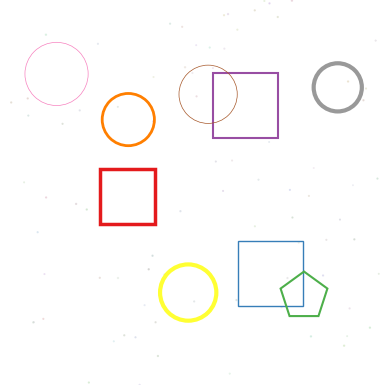[{"shape": "square", "thickness": 2.5, "radius": 0.36, "center": [0.331, 0.489]}, {"shape": "square", "thickness": 1, "radius": 0.42, "center": [0.703, 0.29]}, {"shape": "pentagon", "thickness": 1.5, "radius": 0.32, "center": [0.79, 0.231]}, {"shape": "square", "thickness": 1.5, "radius": 0.42, "center": [0.637, 0.726]}, {"shape": "circle", "thickness": 2, "radius": 0.34, "center": [0.333, 0.689]}, {"shape": "circle", "thickness": 3, "radius": 0.37, "center": [0.489, 0.24]}, {"shape": "circle", "thickness": 0.5, "radius": 0.38, "center": [0.541, 0.755]}, {"shape": "circle", "thickness": 0.5, "radius": 0.41, "center": [0.147, 0.808]}, {"shape": "circle", "thickness": 3, "radius": 0.31, "center": [0.877, 0.773]}]